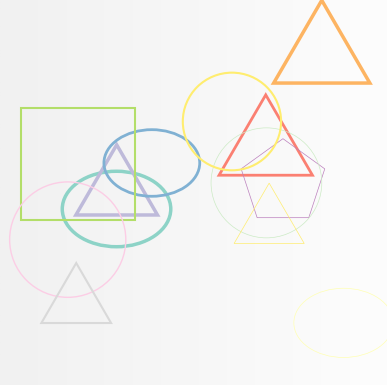[{"shape": "oval", "thickness": 2.5, "radius": 0.7, "center": [0.301, 0.457]}, {"shape": "oval", "thickness": 0.5, "radius": 0.64, "center": [0.887, 0.161]}, {"shape": "triangle", "thickness": 2.5, "radius": 0.61, "center": [0.301, 0.502]}, {"shape": "triangle", "thickness": 2, "radius": 0.7, "center": [0.686, 0.614]}, {"shape": "oval", "thickness": 2, "radius": 0.62, "center": [0.392, 0.577]}, {"shape": "triangle", "thickness": 2.5, "radius": 0.72, "center": [0.83, 0.856]}, {"shape": "square", "thickness": 1.5, "radius": 0.73, "center": [0.201, 0.574]}, {"shape": "circle", "thickness": 1, "radius": 0.75, "center": [0.175, 0.378]}, {"shape": "triangle", "thickness": 1.5, "radius": 0.52, "center": [0.197, 0.213]}, {"shape": "pentagon", "thickness": 0.5, "radius": 0.57, "center": [0.73, 0.526]}, {"shape": "circle", "thickness": 0.5, "radius": 0.71, "center": [0.688, 0.525]}, {"shape": "triangle", "thickness": 0.5, "radius": 0.52, "center": [0.695, 0.42]}, {"shape": "circle", "thickness": 1.5, "radius": 0.63, "center": [0.599, 0.684]}]